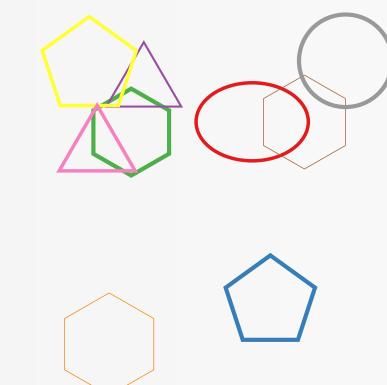[{"shape": "oval", "thickness": 2.5, "radius": 0.72, "center": [0.651, 0.684]}, {"shape": "pentagon", "thickness": 3, "radius": 0.61, "center": [0.698, 0.215]}, {"shape": "hexagon", "thickness": 3, "radius": 0.56, "center": [0.339, 0.657]}, {"shape": "triangle", "thickness": 1.5, "radius": 0.56, "center": [0.371, 0.779]}, {"shape": "hexagon", "thickness": 0.5, "radius": 0.67, "center": [0.282, 0.106]}, {"shape": "pentagon", "thickness": 2.5, "radius": 0.64, "center": [0.23, 0.829]}, {"shape": "hexagon", "thickness": 0.5, "radius": 0.61, "center": [0.786, 0.683]}, {"shape": "triangle", "thickness": 2.5, "radius": 0.57, "center": [0.251, 0.613]}, {"shape": "circle", "thickness": 3, "radius": 0.6, "center": [0.892, 0.842]}]